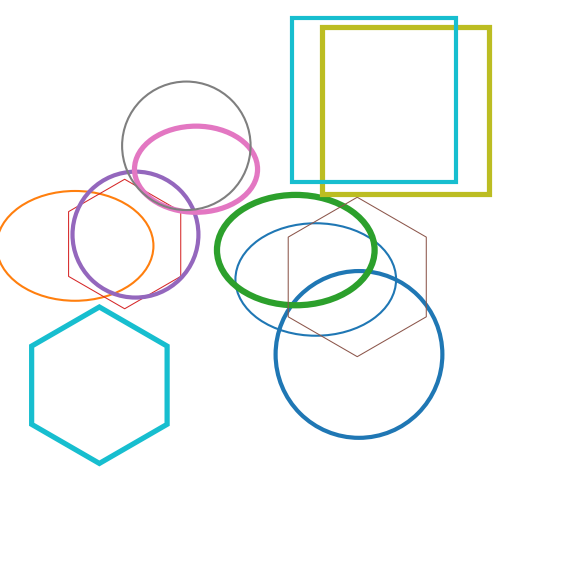[{"shape": "oval", "thickness": 1, "radius": 0.7, "center": [0.547, 0.515]}, {"shape": "circle", "thickness": 2, "radius": 0.72, "center": [0.622, 0.385]}, {"shape": "oval", "thickness": 1, "radius": 0.68, "center": [0.13, 0.573]}, {"shape": "oval", "thickness": 3, "radius": 0.68, "center": [0.512, 0.566]}, {"shape": "hexagon", "thickness": 0.5, "radius": 0.56, "center": [0.216, 0.577]}, {"shape": "circle", "thickness": 2, "radius": 0.55, "center": [0.235, 0.593]}, {"shape": "hexagon", "thickness": 0.5, "radius": 0.69, "center": [0.619, 0.52]}, {"shape": "oval", "thickness": 2.5, "radius": 0.53, "center": [0.339, 0.706]}, {"shape": "circle", "thickness": 1, "radius": 0.56, "center": [0.323, 0.747]}, {"shape": "square", "thickness": 2.5, "radius": 0.72, "center": [0.703, 0.808]}, {"shape": "hexagon", "thickness": 2.5, "radius": 0.68, "center": [0.172, 0.332]}, {"shape": "square", "thickness": 2, "radius": 0.71, "center": [0.648, 0.825]}]